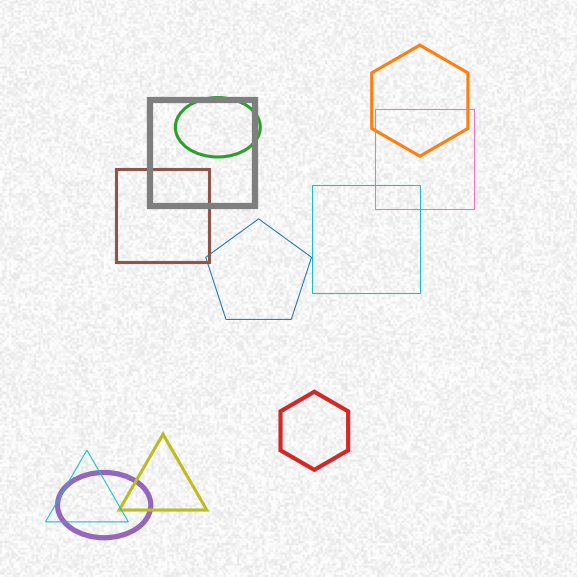[{"shape": "pentagon", "thickness": 0.5, "radius": 0.48, "center": [0.448, 0.524]}, {"shape": "hexagon", "thickness": 1.5, "radius": 0.48, "center": [0.727, 0.825]}, {"shape": "oval", "thickness": 1.5, "radius": 0.37, "center": [0.377, 0.779]}, {"shape": "hexagon", "thickness": 2, "radius": 0.34, "center": [0.544, 0.253]}, {"shape": "oval", "thickness": 2.5, "radius": 0.4, "center": [0.18, 0.125]}, {"shape": "square", "thickness": 1.5, "radius": 0.4, "center": [0.282, 0.627]}, {"shape": "square", "thickness": 0.5, "radius": 0.43, "center": [0.735, 0.724]}, {"shape": "square", "thickness": 3, "radius": 0.46, "center": [0.351, 0.734]}, {"shape": "triangle", "thickness": 1.5, "radius": 0.44, "center": [0.282, 0.16]}, {"shape": "triangle", "thickness": 0.5, "radius": 0.41, "center": [0.15, 0.137]}, {"shape": "square", "thickness": 0.5, "radius": 0.47, "center": [0.633, 0.586]}]